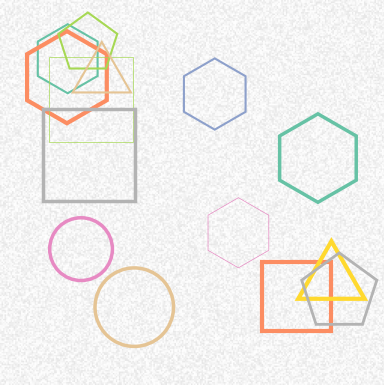[{"shape": "hexagon", "thickness": 2.5, "radius": 0.57, "center": [0.826, 0.589]}, {"shape": "hexagon", "thickness": 1.5, "radius": 0.45, "center": [0.176, 0.847]}, {"shape": "square", "thickness": 3, "radius": 0.45, "center": [0.771, 0.229]}, {"shape": "hexagon", "thickness": 3, "radius": 0.6, "center": [0.174, 0.799]}, {"shape": "hexagon", "thickness": 1.5, "radius": 0.46, "center": [0.558, 0.756]}, {"shape": "circle", "thickness": 2.5, "radius": 0.41, "center": [0.211, 0.353]}, {"shape": "hexagon", "thickness": 0.5, "radius": 0.46, "center": [0.619, 0.395]}, {"shape": "square", "thickness": 0.5, "radius": 0.55, "center": [0.236, 0.742]}, {"shape": "pentagon", "thickness": 1.5, "radius": 0.4, "center": [0.228, 0.887]}, {"shape": "triangle", "thickness": 3, "radius": 0.5, "center": [0.861, 0.274]}, {"shape": "triangle", "thickness": 1.5, "radius": 0.44, "center": [0.264, 0.804]}, {"shape": "circle", "thickness": 2.5, "radius": 0.51, "center": [0.349, 0.202]}, {"shape": "square", "thickness": 2.5, "radius": 0.6, "center": [0.231, 0.597]}, {"shape": "pentagon", "thickness": 2, "radius": 0.51, "center": [0.881, 0.241]}]